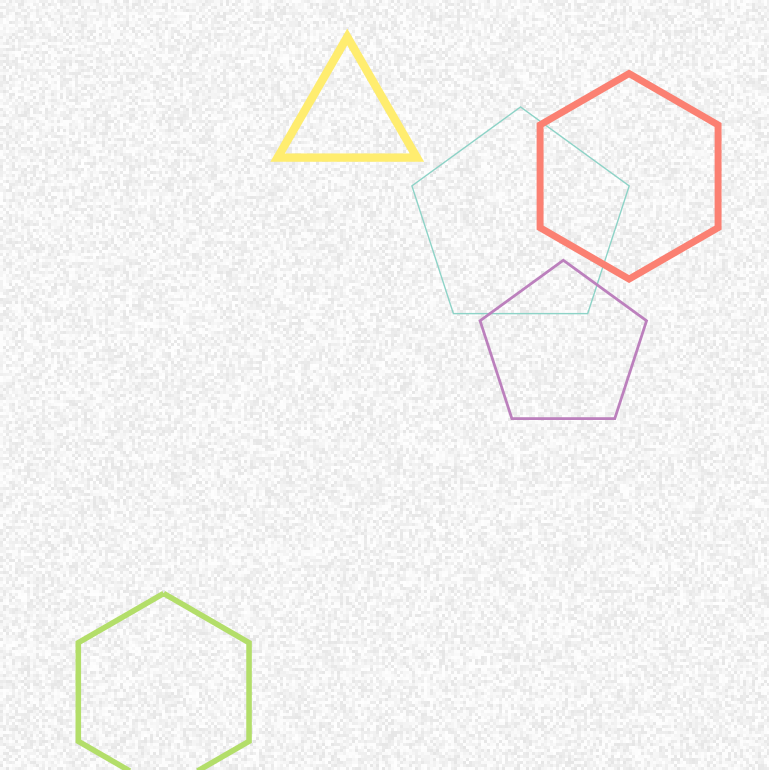[{"shape": "pentagon", "thickness": 0.5, "radius": 0.74, "center": [0.676, 0.713]}, {"shape": "hexagon", "thickness": 2.5, "radius": 0.67, "center": [0.817, 0.771]}, {"shape": "hexagon", "thickness": 2, "radius": 0.64, "center": [0.213, 0.101]}, {"shape": "pentagon", "thickness": 1, "radius": 0.57, "center": [0.732, 0.548]}, {"shape": "triangle", "thickness": 3, "radius": 0.52, "center": [0.451, 0.848]}]